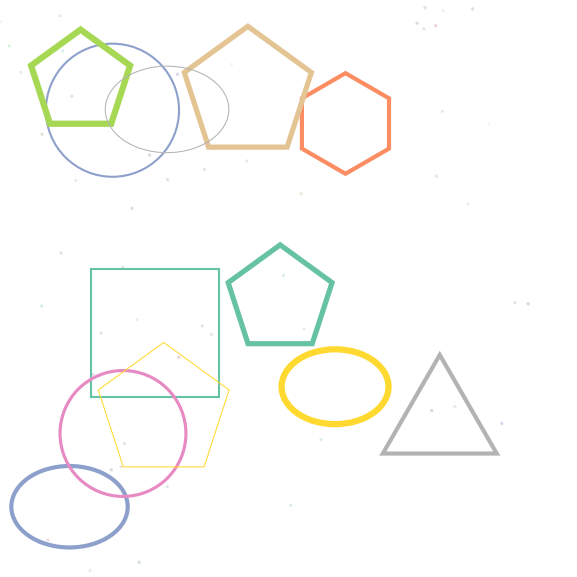[{"shape": "square", "thickness": 1, "radius": 0.56, "center": [0.268, 0.423]}, {"shape": "pentagon", "thickness": 2.5, "radius": 0.47, "center": [0.485, 0.481]}, {"shape": "hexagon", "thickness": 2, "radius": 0.44, "center": [0.598, 0.785]}, {"shape": "oval", "thickness": 2, "radius": 0.5, "center": [0.12, 0.122]}, {"shape": "circle", "thickness": 1, "radius": 0.58, "center": [0.195, 0.808]}, {"shape": "circle", "thickness": 1.5, "radius": 0.55, "center": [0.213, 0.249]}, {"shape": "pentagon", "thickness": 3, "radius": 0.45, "center": [0.14, 0.858]}, {"shape": "pentagon", "thickness": 0.5, "radius": 0.6, "center": [0.283, 0.287]}, {"shape": "oval", "thickness": 3, "radius": 0.46, "center": [0.58, 0.329]}, {"shape": "pentagon", "thickness": 2.5, "radius": 0.58, "center": [0.429, 0.838]}, {"shape": "oval", "thickness": 0.5, "radius": 0.53, "center": [0.289, 0.81]}, {"shape": "triangle", "thickness": 2, "radius": 0.57, "center": [0.762, 0.271]}]